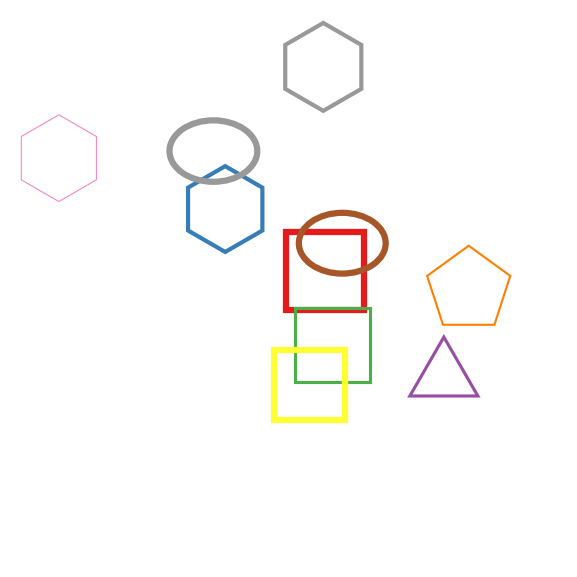[{"shape": "square", "thickness": 3, "radius": 0.34, "center": [0.562, 0.53]}, {"shape": "hexagon", "thickness": 2, "radius": 0.37, "center": [0.39, 0.637]}, {"shape": "square", "thickness": 1.5, "radius": 0.32, "center": [0.576, 0.402]}, {"shape": "triangle", "thickness": 1.5, "radius": 0.34, "center": [0.769, 0.347]}, {"shape": "pentagon", "thickness": 1, "radius": 0.38, "center": [0.812, 0.498]}, {"shape": "square", "thickness": 3, "radius": 0.31, "center": [0.536, 0.333]}, {"shape": "oval", "thickness": 3, "radius": 0.38, "center": [0.593, 0.578]}, {"shape": "hexagon", "thickness": 0.5, "radius": 0.38, "center": [0.102, 0.725]}, {"shape": "hexagon", "thickness": 2, "radius": 0.38, "center": [0.56, 0.883]}, {"shape": "oval", "thickness": 3, "radius": 0.38, "center": [0.369, 0.738]}]